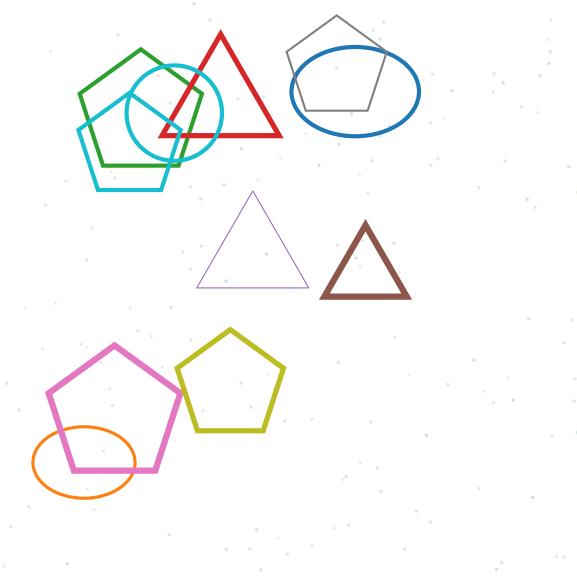[{"shape": "oval", "thickness": 2, "radius": 0.55, "center": [0.615, 0.84]}, {"shape": "oval", "thickness": 1.5, "radius": 0.44, "center": [0.145, 0.198]}, {"shape": "pentagon", "thickness": 2, "radius": 0.56, "center": [0.244, 0.802]}, {"shape": "triangle", "thickness": 2.5, "radius": 0.59, "center": [0.382, 0.823]}, {"shape": "triangle", "thickness": 0.5, "radius": 0.56, "center": [0.438, 0.557]}, {"shape": "triangle", "thickness": 3, "radius": 0.41, "center": [0.633, 0.527]}, {"shape": "pentagon", "thickness": 3, "radius": 0.6, "center": [0.198, 0.281]}, {"shape": "pentagon", "thickness": 1, "radius": 0.46, "center": [0.583, 0.881]}, {"shape": "pentagon", "thickness": 2.5, "radius": 0.48, "center": [0.399, 0.332]}, {"shape": "pentagon", "thickness": 2, "radius": 0.47, "center": [0.224, 0.745]}, {"shape": "circle", "thickness": 2, "radius": 0.41, "center": [0.302, 0.803]}]